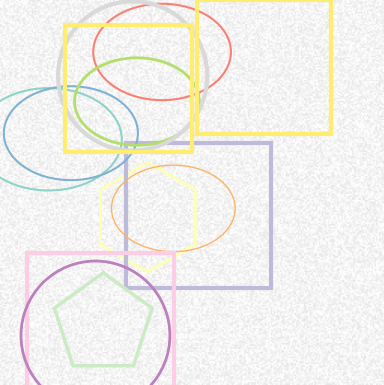[{"shape": "oval", "thickness": 1.5, "radius": 0.95, "center": [0.126, 0.638]}, {"shape": "hexagon", "thickness": 2, "radius": 0.71, "center": [0.384, 0.436]}, {"shape": "square", "thickness": 3, "radius": 0.94, "center": [0.517, 0.441]}, {"shape": "oval", "thickness": 1.5, "radius": 0.89, "center": [0.421, 0.865]}, {"shape": "oval", "thickness": 1.5, "radius": 0.87, "center": [0.184, 0.654]}, {"shape": "oval", "thickness": 1, "radius": 0.8, "center": [0.45, 0.459]}, {"shape": "oval", "thickness": 2, "radius": 0.81, "center": [0.356, 0.736]}, {"shape": "square", "thickness": 3, "radius": 0.96, "center": [0.26, 0.15]}, {"shape": "circle", "thickness": 3, "radius": 0.97, "center": [0.345, 0.803]}, {"shape": "circle", "thickness": 2, "radius": 0.97, "center": [0.248, 0.129]}, {"shape": "pentagon", "thickness": 2.5, "radius": 0.67, "center": [0.268, 0.158]}, {"shape": "square", "thickness": 3, "radius": 0.87, "center": [0.687, 0.825]}, {"shape": "square", "thickness": 3, "radius": 0.82, "center": [0.334, 0.771]}]